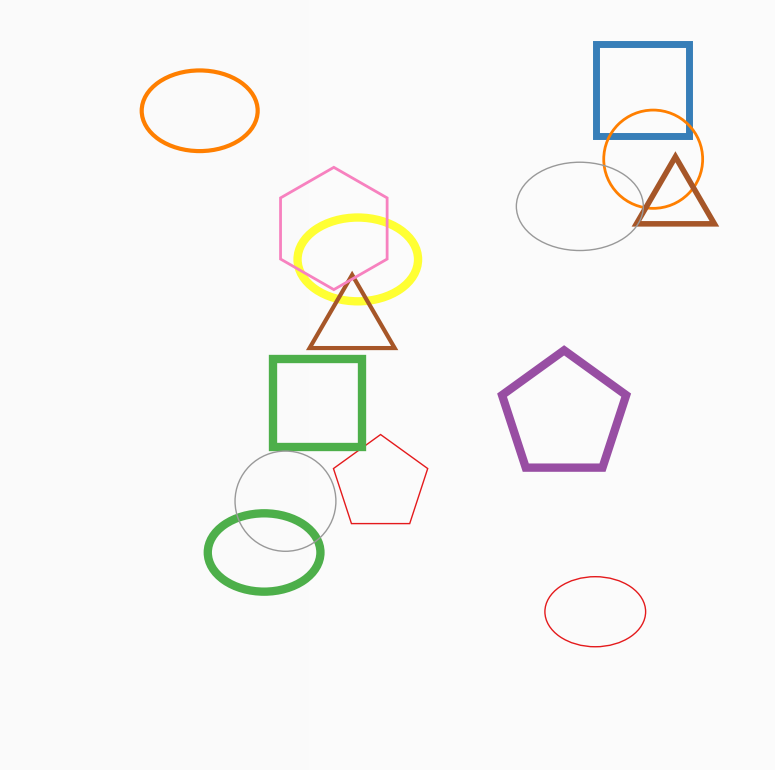[{"shape": "oval", "thickness": 0.5, "radius": 0.32, "center": [0.768, 0.206]}, {"shape": "pentagon", "thickness": 0.5, "radius": 0.32, "center": [0.491, 0.372]}, {"shape": "square", "thickness": 2.5, "radius": 0.3, "center": [0.829, 0.883]}, {"shape": "square", "thickness": 3, "radius": 0.29, "center": [0.409, 0.476]}, {"shape": "oval", "thickness": 3, "radius": 0.36, "center": [0.341, 0.282]}, {"shape": "pentagon", "thickness": 3, "radius": 0.42, "center": [0.728, 0.461]}, {"shape": "circle", "thickness": 1, "radius": 0.32, "center": [0.843, 0.793]}, {"shape": "oval", "thickness": 1.5, "radius": 0.37, "center": [0.258, 0.856]}, {"shape": "oval", "thickness": 3, "radius": 0.39, "center": [0.462, 0.663]}, {"shape": "triangle", "thickness": 2, "radius": 0.29, "center": [0.872, 0.738]}, {"shape": "triangle", "thickness": 1.5, "radius": 0.32, "center": [0.454, 0.58]}, {"shape": "hexagon", "thickness": 1, "radius": 0.4, "center": [0.431, 0.703]}, {"shape": "circle", "thickness": 0.5, "radius": 0.33, "center": [0.368, 0.349]}, {"shape": "oval", "thickness": 0.5, "radius": 0.41, "center": [0.748, 0.732]}]